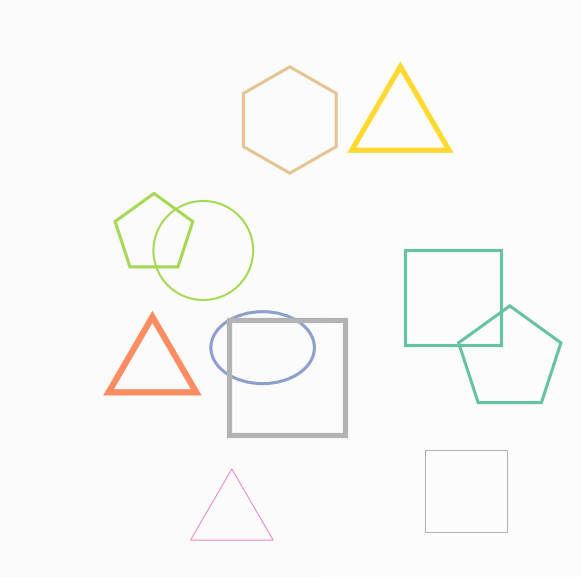[{"shape": "pentagon", "thickness": 1.5, "radius": 0.46, "center": [0.877, 0.377]}, {"shape": "square", "thickness": 1.5, "radius": 0.41, "center": [0.779, 0.484]}, {"shape": "triangle", "thickness": 3, "radius": 0.44, "center": [0.262, 0.363]}, {"shape": "oval", "thickness": 1.5, "radius": 0.45, "center": [0.452, 0.397]}, {"shape": "triangle", "thickness": 0.5, "radius": 0.41, "center": [0.399, 0.105]}, {"shape": "circle", "thickness": 1, "radius": 0.43, "center": [0.35, 0.565]}, {"shape": "pentagon", "thickness": 1.5, "radius": 0.35, "center": [0.265, 0.594]}, {"shape": "triangle", "thickness": 2.5, "radius": 0.48, "center": [0.689, 0.787]}, {"shape": "hexagon", "thickness": 1.5, "radius": 0.46, "center": [0.499, 0.791]}, {"shape": "square", "thickness": 2.5, "radius": 0.5, "center": [0.494, 0.346]}, {"shape": "square", "thickness": 0.5, "radius": 0.35, "center": [0.802, 0.149]}]